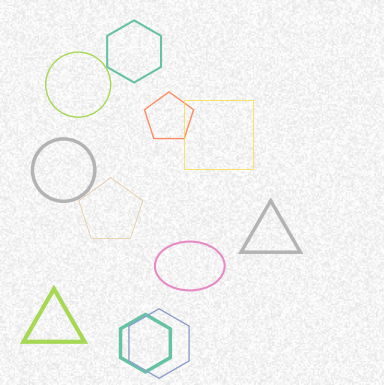[{"shape": "hexagon", "thickness": 1.5, "radius": 0.4, "center": [0.348, 0.866]}, {"shape": "hexagon", "thickness": 2.5, "radius": 0.37, "center": [0.378, 0.109]}, {"shape": "pentagon", "thickness": 1, "radius": 0.34, "center": [0.439, 0.694]}, {"shape": "hexagon", "thickness": 1, "radius": 0.45, "center": [0.413, 0.108]}, {"shape": "oval", "thickness": 1.5, "radius": 0.45, "center": [0.493, 0.309]}, {"shape": "triangle", "thickness": 3, "radius": 0.46, "center": [0.14, 0.158]}, {"shape": "circle", "thickness": 1, "radius": 0.42, "center": [0.203, 0.78]}, {"shape": "square", "thickness": 0.5, "radius": 0.45, "center": [0.569, 0.65]}, {"shape": "pentagon", "thickness": 0.5, "radius": 0.44, "center": [0.288, 0.451]}, {"shape": "circle", "thickness": 2.5, "radius": 0.41, "center": [0.165, 0.558]}, {"shape": "triangle", "thickness": 2.5, "radius": 0.45, "center": [0.703, 0.389]}]